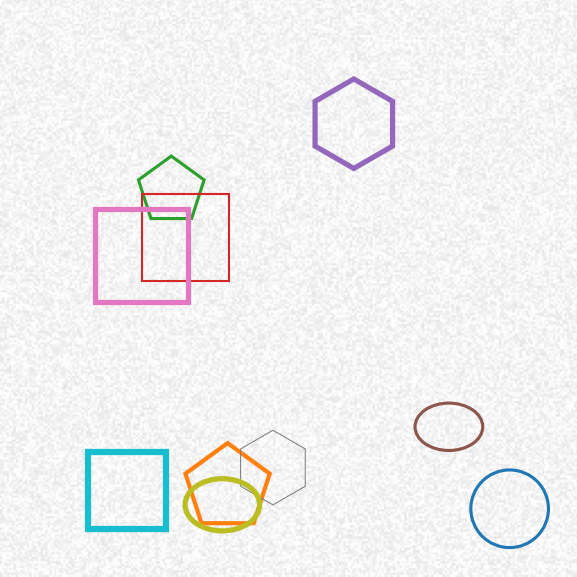[{"shape": "circle", "thickness": 1.5, "radius": 0.34, "center": [0.882, 0.118]}, {"shape": "pentagon", "thickness": 2, "radius": 0.38, "center": [0.394, 0.155]}, {"shape": "pentagon", "thickness": 1.5, "radius": 0.3, "center": [0.297, 0.669]}, {"shape": "square", "thickness": 1, "radius": 0.38, "center": [0.322, 0.587]}, {"shape": "hexagon", "thickness": 2.5, "radius": 0.39, "center": [0.613, 0.785]}, {"shape": "oval", "thickness": 1.5, "radius": 0.29, "center": [0.777, 0.26]}, {"shape": "square", "thickness": 2.5, "radius": 0.4, "center": [0.245, 0.557]}, {"shape": "hexagon", "thickness": 0.5, "radius": 0.32, "center": [0.473, 0.189]}, {"shape": "oval", "thickness": 2.5, "radius": 0.32, "center": [0.385, 0.125]}, {"shape": "square", "thickness": 3, "radius": 0.34, "center": [0.22, 0.15]}]